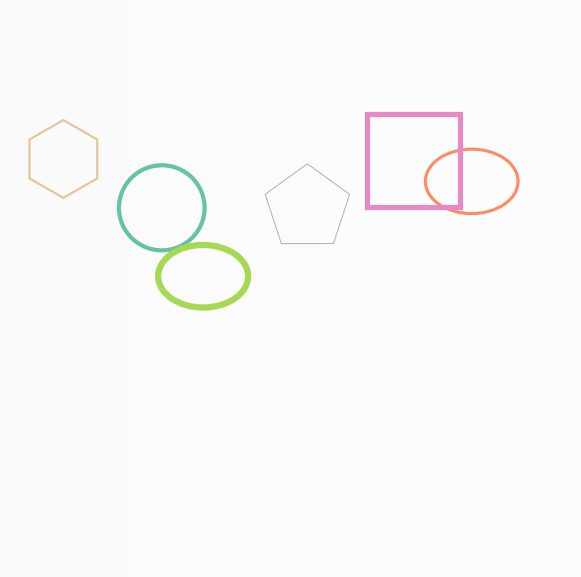[{"shape": "circle", "thickness": 2, "radius": 0.37, "center": [0.278, 0.639]}, {"shape": "oval", "thickness": 1.5, "radius": 0.4, "center": [0.812, 0.685]}, {"shape": "square", "thickness": 2.5, "radius": 0.4, "center": [0.711, 0.722]}, {"shape": "oval", "thickness": 3, "radius": 0.39, "center": [0.349, 0.521]}, {"shape": "hexagon", "thickness": 1, "radius": 0.34, "center": [0.109, 0.724]}, {"shape": "pentagon", "thickness": 0.5, "radius": 0.38, "center": [0.529, 0.639]}]